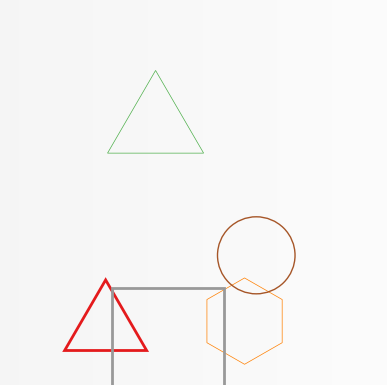[{"shape": "triangle", "thickness": 2, "radius": 0.61, "center": [0.273, 0.151]}, {"shape": "triangle", "thickness": 0.5, "radius": 0.72, "center": [0.401, 0.674]}, {"shape": "hexagon", "thickness": 0.5, "radius": 0.56, "center": [0.631, 0.166]}, {"shape": "circle", "thickness": 1, "radius": 0.5, "center": [0.661, 0.337]}, {"shape": "square", "thickness": 2, "radius": 0.72, "center": [0.433, 0.108]}]